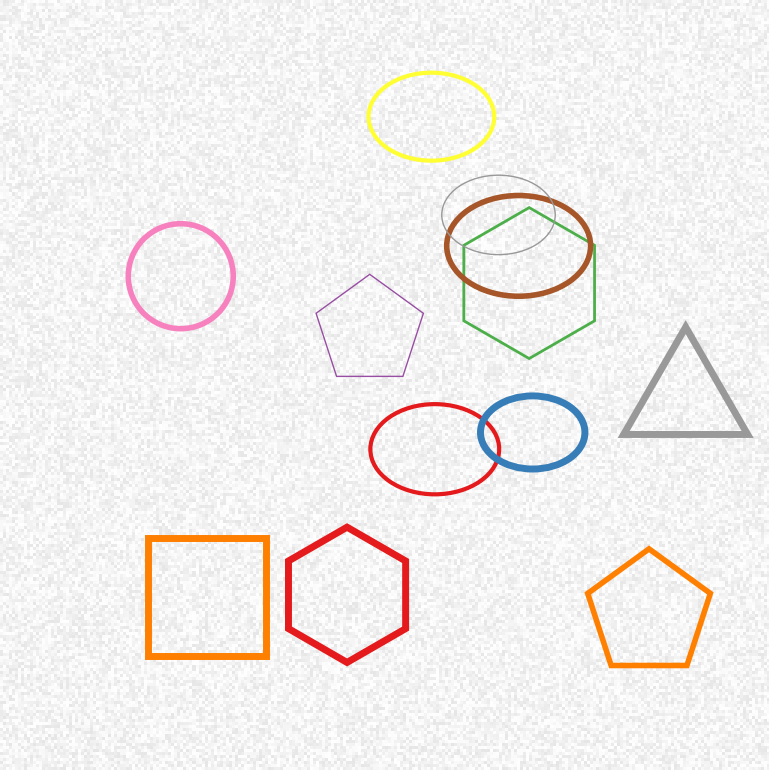[{"shape": "hexagon", "thickness": 2.5, "radius": 0.44, "center": [0.451, 0.228]}, {"shape": "oval", "thickness": 1.5, "radius": 0.42, "center": [0.565, 0.417]}, {"shape": "oval", "thickness": 2.5, "radius": 0.34, "center": [0.692, 0.438]}, {"shape": "hexagon", "thickness": 1, "radius": 0.49, "center": [0.687, 0.632]}, {"shape": "pentagon", "thickness": 0.5, "radius": 0.37, "center": [0.48, 0.57]}, {"shape": "square", "thickness": 2.5, "radius": 0.38, "center": [0.268, 0.225]}, {"shape": "pentagon", "thickness": 2, "radius": 0.42, "center": [0.843, 0.203]}, {"shape": "oval", "thickness": 1.5, "radius": 0.41, "center": [0.56, 0.848]}, {"shape": "oval", "thickness": 2, "radius": 0.47, "center": [0.674, 0.681]}, {"shape": "circle", "thickness": 2, "radius": 0.34, "center": [0.235, 0.641]}, {"shape": "triangle", "thickness": 2.5, "radius": 0.46, "center": [0.89, 0.482]}, {"shape": "oval", "thickness": 0.5, "radius": 0.37, "center": [0.647, 0.721]}]